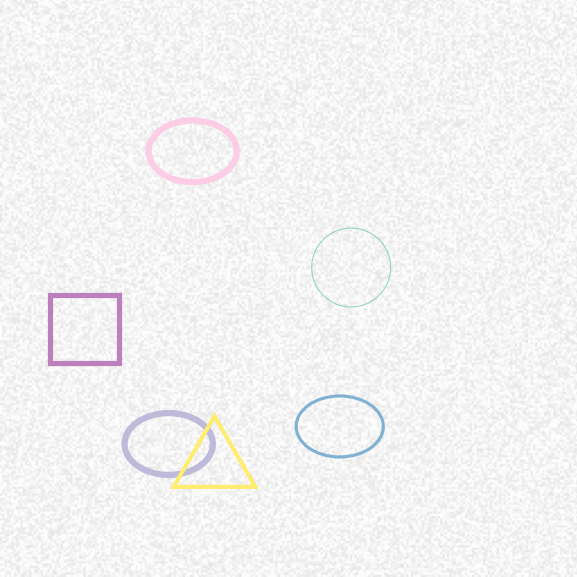[{"shape": "circle", "thickness": 0.5, "radius": 0.34, "center": [0.608, 0.536]}, {"shape": "oval", "thickness": 3, "radius": 0.38, "center": [0.292, 0.23]}, {"shape": "oval", "thickness": 1.5, "radius": 0.38, "center": [0.588, 0.261]}, {"shape": "oval", "thickness": 3, "radius": 0.38, "center": [0.334, 0.737]}, {"shape": "square", "thickness": 2.5, "radius": 0.3, "center": [0.146, 0.43]}, {"shape": "triangle", "thickness": 2, "radius": 0.41, "center": [0.371, 0.197]}]